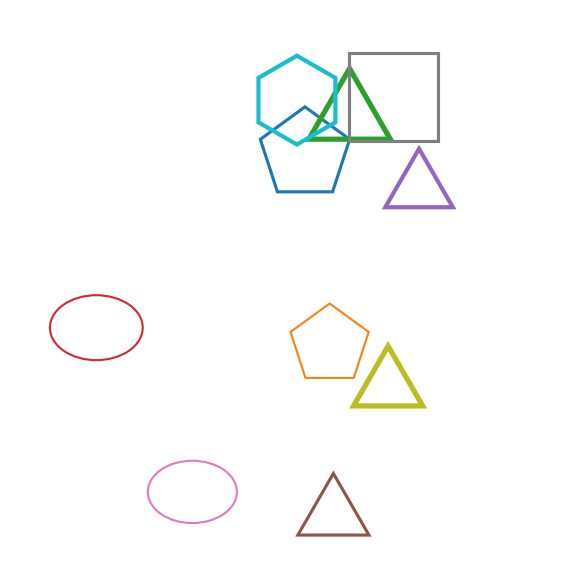[{"shape": "pentagon", "thickness": 1.5, "radius": 0.41, "center": [0.528, 0.733]}, {"shape": "pentagon", "thickness": 1, "radius": 0.36, "center": [0.571, 0.402]}, {"shape": "triangle", "thickness": 2.5, "radius": 0.41, "center": [0.605, 0.799]}, {"shape": "oval", "thickness": 1, "radius": 0.4, "center": [0.167, 0.432]}, {"shape": "triangle", "thickness": 2, "radius": 0.34, "center": [0.726, 0.674]}, {"shape": "triangle", "thickness": 1.5, "radius": 0.36, "center": [0.577, 0.108]}, {"shape": "oval", "thickness": 1, "radius": 0.39, "center": [0.333, 0.147]}, {"shape": "square", "thickness": 1.5, "radius": 0.38, "center": [0.681, 0.831]}, {"shape": "triangle", "thickness": 2.5, "radius": 0.35, "center": [0.672, 0.331]}, {"shape": "hexagon", "thickness": 2, "radius": 0.38, "center": [0.514, 0.826]}]